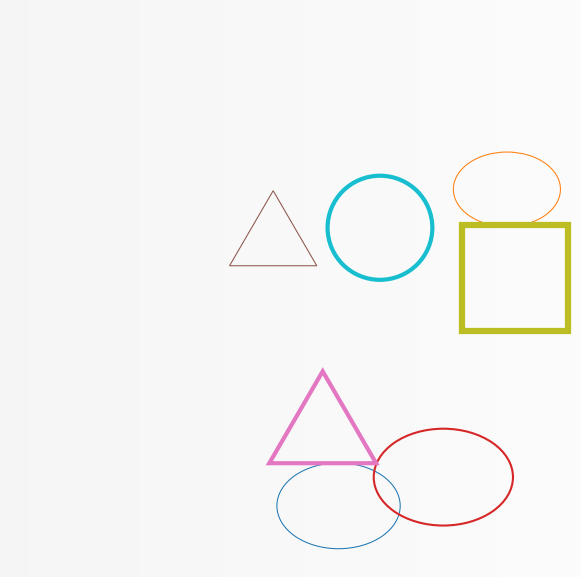[{"shape": "oval", "thickness": 0.5, "radius": 0.53, "center": [0.582, 0.123]}, {"shape": "oval", "thickness": 0.5, "radius": 0.46, "center": [0.872, 0.671]}, {"shape": "oval", "thickness": 1, "radius": 0.6, "center": [0.763, 0.173]}, {"shape": "triangle", "thickness": 0.5, "radius": 0.43, "center": [0.47, 0.582]}, {"shape": "triangle", "thickness": 2, "radius": 0.53, "center": [0.555, 0.25]}, {"shape": "square", "thickness": 3, "radius": 0.46, "center": [0.886, 0.518]}, {"shape": "circle", "thickness": 2, "radius": 0.45, "center": [0.654, 0.605]}]